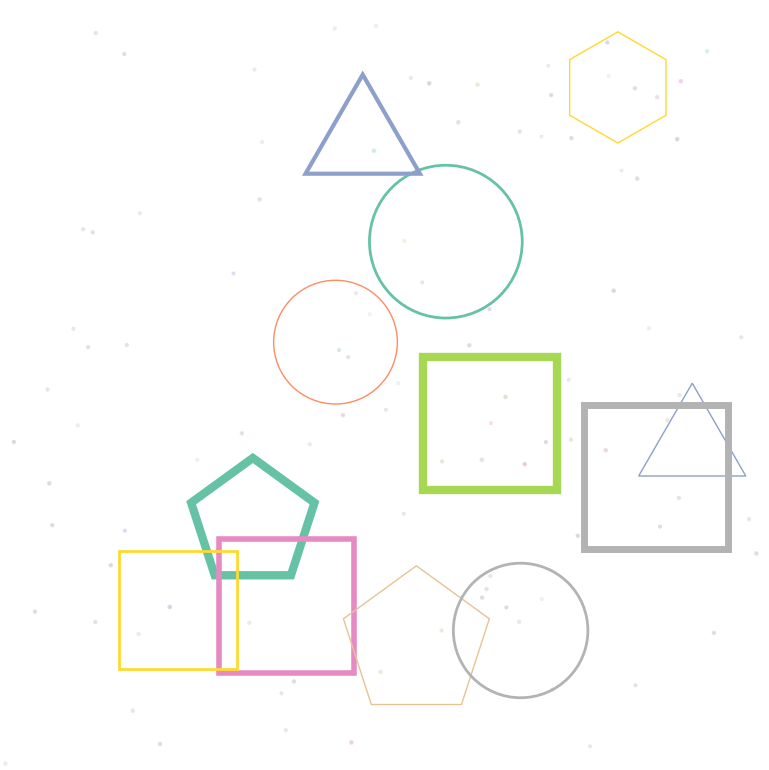[{"shape": "pentagon", "thickness": 3, "radius": 0.42, "center": [0.328, 0.321]}, {"shape": "circle", "thickness": 1, "radius": 0.5, "center": [0.579, 0.686]}, {"shape": "circle", "thickness": 0.5, "radius": 0.4, "center": [0.436, 0.556]}, {"shape": "triangle", "thickness": 1.5, "radius": 0.43, "center": [0.471, 0.817]}, {"shape": "triangle", "thickness": 0.5, "radius": 0.4, "center": [0.899, 0.422]}, {"shape": "square", "thickness": 2, "radius": 0.44, "center": [0.372, 0.213]}, {"shape": "square", "thickness": 3, "radius": 0.43, "center": [0.636, 0.45]}, {"shape": "hexagon", "thickness": 0.5, "radius": 0.36, "center": [0.802, 0.886]}, {"shape": "square", "thickness": 1, "radius": 0.38, "center": [0.231, 0.207]}, {"shape": "pentagon", "thickness": 0.5, "radius": 0.5, "center": [0.541, 0.166]}, {"shape": "square", "thickness": 2.5, "radius": 0.47, "center": [0.852, 0.38]}, {"shape": "circle", "thickness": 1, "radius": 0.44, "center": [0.676, 0.181]}]